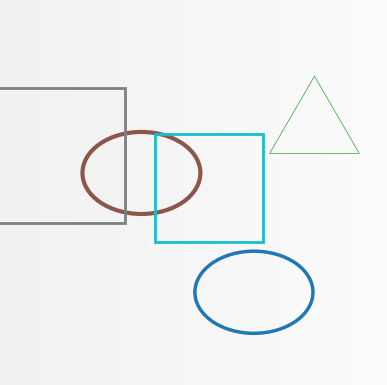[{"shape": "oval", "thickness": 2.5, "radius": 0.76, "center": [0.655, 0.241]}, {"shape": "triangle", "thickness": 0.5, "radius": 0.67, "center": [0.812, 0.668]}, {"shape": "oval", "thickness": 3, "radius": 0.76, "center": [0.365, 0.551]}, {"shape": "square", "thickness": 2, "radius": 0.88, "center": [0.147, 0.596]}, {"shape": "square", "thickness": 2, "radius": 0.7, "center": [0.539, 0.512]}]